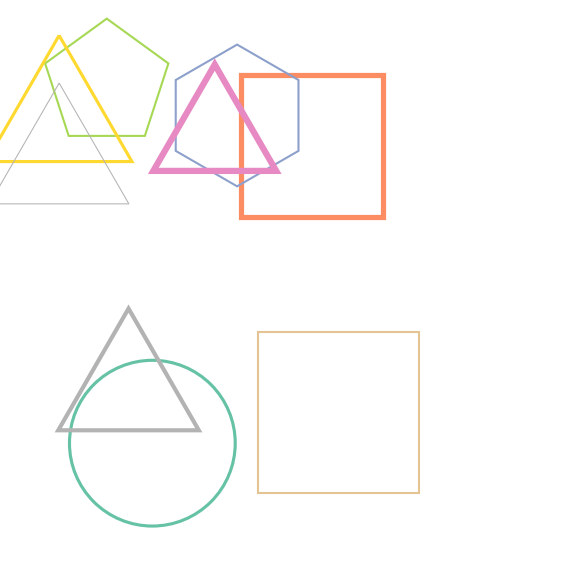[{"shape": "circle", "thickness": 1.5, "radius": 0.72, "center": [0.264, 0.232]}, {"shape": "square", "thickness": 2.5, "radius": 0.62, "center": [0.541, 0.747]}, {"shape": "hexagon", "thickness": 1, "radius": 0.61, "center": [0.411, 0.799]}, {"shape": "triangle", "thickness": 3, "radius": 0.61, "center": [0.372, 0.765]}, {"shape": "pentagon", "thickness": 1, "radius": 0.56, "center": [0.185, 0.855]}, {"shape": "triangle", "thickness": 1.5, "radius": 0.73, "center": [0.102, 0.792]}, {"shape": "square", "thickness": 1, "radius": 0.7, "center": [0.586, 0.285]}, {"shape": "triangle", "thickness": 2, "radius": 0.7, "center": [0.223, 0.324]}, {"shape": "triangle", "thickness": 0.5, "radius": 0.7, "center": [0.102, 0.716]}]